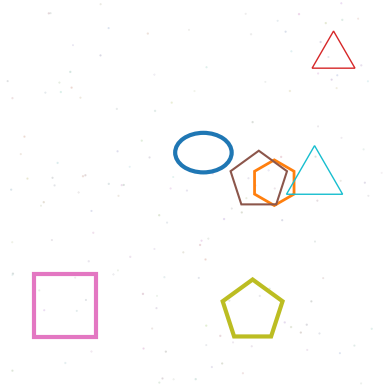[{"shape": "oval", "thickness": 3, "radius": 0.37, "center": [0.528, 0.604]}, {"shape": "hexagon", "thickness": 2, "radius": 0.3, "center": [0.712, 0.525]}, {"shape": "triangle", "thickness": 1, "radius": 0.32, "center": [0.866, 0.855]}, {"shape": "pentagon", "thickness": 1.5, "radius": 0.39, "center": [0.672, 0.531]}, {"shape": "square", "thickness": 3, "radius": 0.41, "center": [0.169, 0.206]}, {"shape": "pentagon", "thickness": 3, "radius": 0.41, "center": [0.656, 0.192]}, {"shape": "triangle", "thickness": 1, "radius": 0.42, "center": [0.817, 0.538]}]